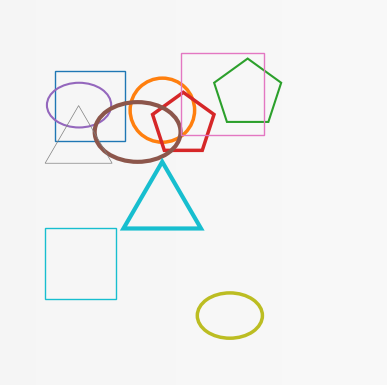[{"shape": "square", "thickness": 1, "radius": 0.45, "center": [0.233, 0.725]}, {"shape": "circle", "thickness": 2.5, "radius": 0.42, "center": [0.419, 0.714]}, {"shape": "pentagon", "thickness": 1.5, "radius": 0.45, "center": [0.639, 0.757]}, {"shape": "pentagon", "thickness": 2.5, "radius": 0.42, "center": [0.473, 0.677]}, {"shape": "oval", "thickness": 1.5, "radius": 0.41, "center": [0.204, 0.727]}, {"shape": "oval", "thickness": 3, "radius": 0.55, "center": [0.355, 0.657]}, {"shape": "square", "thickness": 1, "radius": 0.53, "center": [0.574, 0.757]}, {"shape": "triangle", "thickness": 0.5, "radius": 0.5, "center": [0.203, 0.626]}, {"shape": "oval", "thickness": 2.5, "radius": 0.42, "center": [0.593, 0.18]}, {"shape": "square", "thickness": 1, "radius": 0.46, "center": [0.208, 0.316]}, {"shape": "triangle", "thickness": 3, "radius": 0.58, "center": [0.419, 0.464]}]